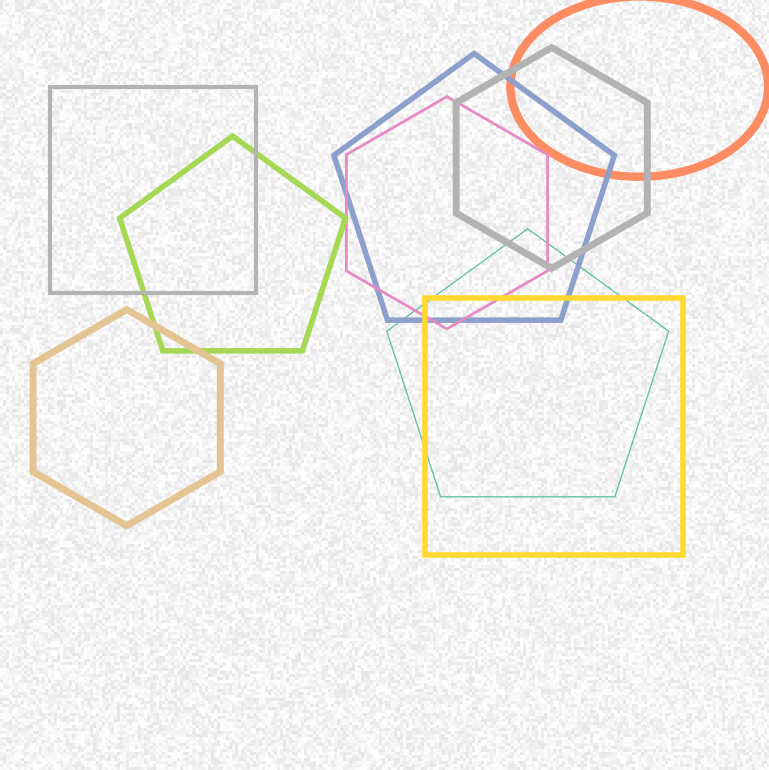[{"shape": "pentagon", "thickness": 0.5, "radius": 0.96, "center": [0.685, 0.51]}, {"shape": "oval", "thickness": 3, "radius": 0.84, "center": [0.83, 0.887]}, {"shape": "pentagon", "thickness": 2, "radius": 0.96, "center": [0.616, 0.739]}, {"shape": "hexagon", "thickness": 1, "radius": 0.75, "center": [0.58, 0.724]}, {"shape": "pentagon", "thickness": 2, "radius": 0.77, "center": [0.302, 0.669]}, {"shape": "square", "thickness": 2, "radius": 0.84, "center": [0.719, 0.446]}, {"shape": "hexagon", "thickness": 2.5, "radius": 0.7, "center": [0.165, 0.458]}, {"shape": "hexagon", "thickness": 2.5, "radius": 0.72, "center": [0.717, 0.795]}, {"shape": "square", "thickness": 1.5, "radius": 0.67, "center": [0.198, 0.753]}]